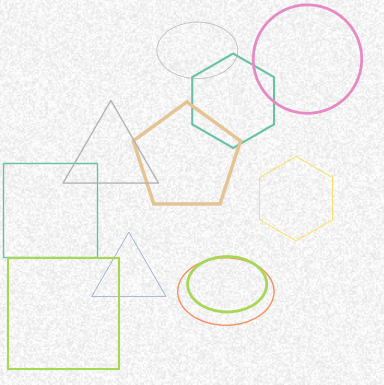[{"shape": "square", "thickness": 1, "radius": 0.61, "center": [0.13, 0.454]}, {"shape": "hexagon", "thickness": 1.5, "radius": 0.61, "center": [0.606, 0.738]}, {"shape": "oval", "thickness": 1, "radius": 0.63, "center": [0.587, 0.243]}, {"shape": "triangle", "thickness": 0.5, "radius": 0.56, "center": [0.335, 0.286]}, {"shape": "circle", "thickness": 2, "radius": 0.7, "center": [0.799, 0.847]}, {"shape": "oval", "thickness": 2, "radius": 0.51, "center": [0.59, 0.262]}, {"shape": "square", "thickness": 1.5, "radius": 0.72, "center": [0.166, 0.185]}, {"shape": "hexagon", "thickness": 0.5, "radius": 0.55, "center": [0.769, 0.484]}, {"shape": "pentagon", "thickness": 2.5, "radius": 0.73, "center": [0.485, 0.589]}, {"shape": "triangle", "thickness": 1, "radius": 0.72, "center": [0.288, 0.596]}, {"shape": "oval", "thickness": 0.5, "radius": 0.52, "center": [0.513, 0.869]}]